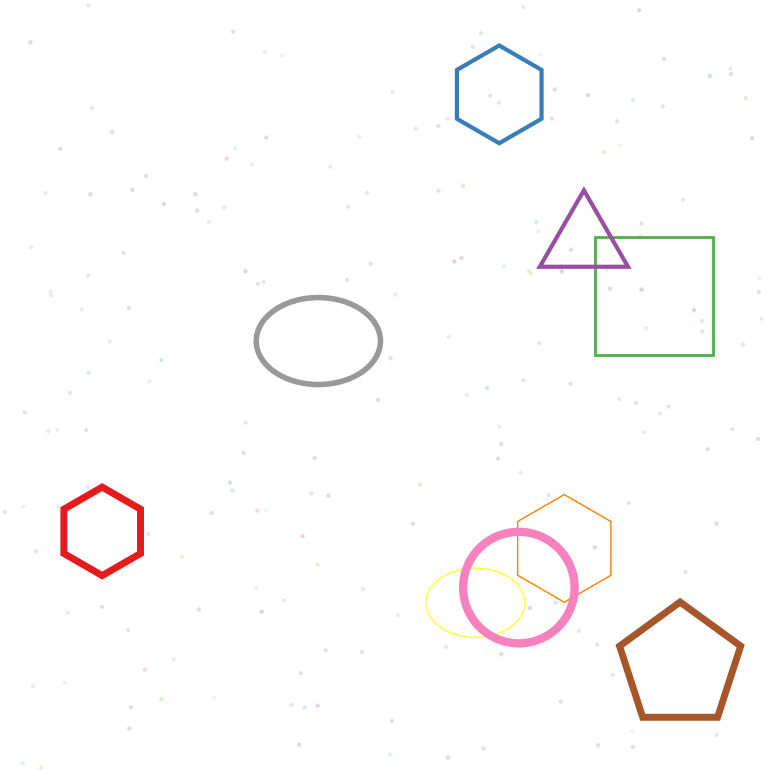[{"shape": "hexagon", "thickness": 2.5, "radius": 0.29, "center": [0.133, 0.31]}, {"shape": "hexagon", "thickness": 1.5, "radius": 0.32, "center": [0.648, 0.877]}, {"shape": "square", "thickness": 1, "radius": 0.38, "center": [0.849, 0.616]}, {"shape": "triangle", "thickness": 1.5, "radius": 0.33, "center": [0.758, 0.687]}, {"shape": "hexagon", "thickness": 0.5, "radius": 0.35, "center": [0.733, 0.288]}, {"shape": "oval", "thickness": 0.5, "radius": 0.32, "center": [0.617, 0.217]}, {"shape": "pentagon", "thickness": 2.5, "radius": 0.41, "center": [0.883, 0.135]}, {"shape": "circle", "thickness": 3, "radius": 0.36, "center": [0.674, 0.237]}, {"shape": "oval", "thickness": 2, "radius": 0.4, "center": [0.413, 0.557]}]